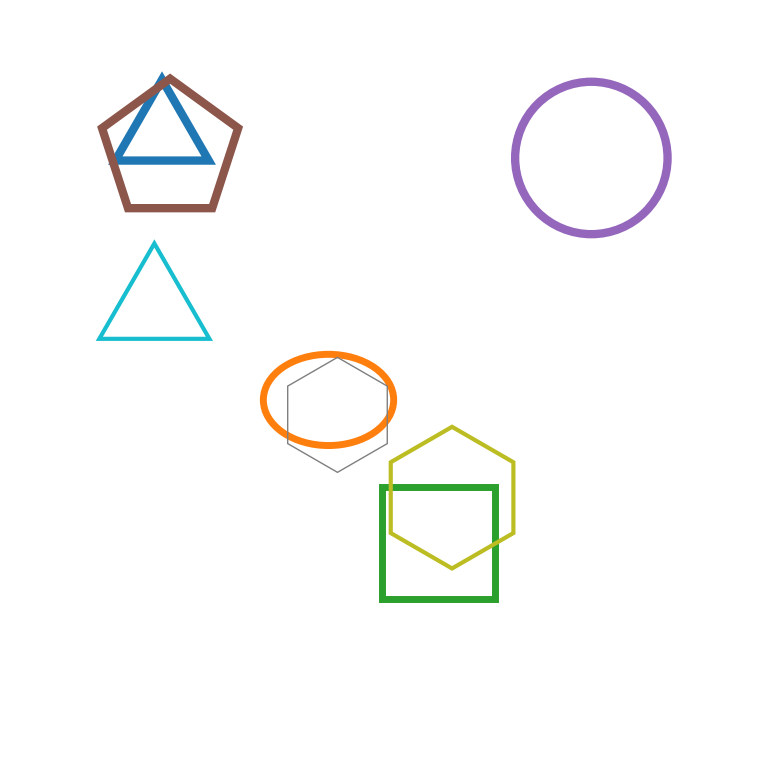[{"shape": "triangle", "thickness": 3, "radius": 0.35, "center": [0.21, 0.827]}, {"shape": "oval", "thickness": 2.5, "radius": 0.42, "center": [0.427, 0.481]}, {"shape": "square", "thickness": 2.5, "radius": 0.36, "center": [0.569, 0.295]}, {"shape": "circle", "thickness": 3, "radius": 0.49, "center": [0.768, 0.795]}, {"shape": "pentagon", "thickness": 3, "radius": 0.46, "center": [0.221, 0.805]}, {"shape": "hexagon", "thickness": 0.5, "radius": 0.37, "center": [0.438, 0.461]}, {"shape": "hexagon", "thickness": 1.5, "radius": 0.46, "center": [0.587, 0.354]}, {"shape": "triangle", "thickness": 1.5, "radius": 0.41, "center": [0.2, 0.601]}]